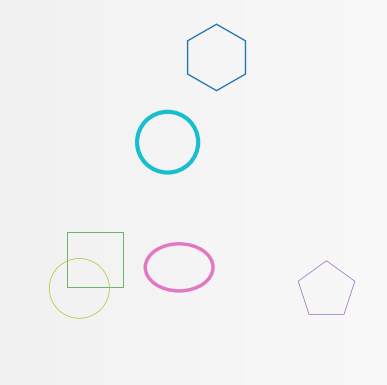[{"shape": "hexagon", "thickness": 1, "radius": 0.43, "center": [0.559, 0.851]}, {"shape": "square", "thickness": 0.5, "radius": 0.36, "center": [0.245, 0.325]}, {"shape": "pentagon", "thickness": 0.5, "radius": 0.38, "center": [0.843, 0.246]}, {"shape": "oval", "thickness": 2.5, "radius": 0.44, "center": [0.462, 0.306]}, {"shape": "circle", "thickness": 0.5, "radius": 0.39, "center": [0.205, 0.251]}, {"shape": "circle", "thickness": 3, "radius": 0.39, "center": [0.433, 0.631]}]